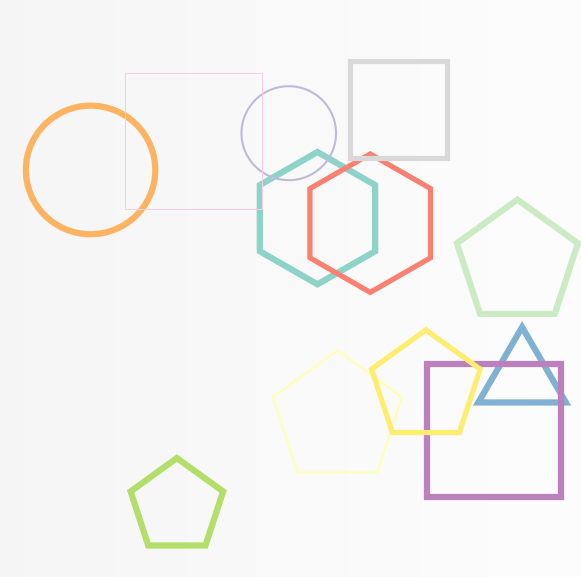[{"shape": "hexagon", "thickness": 3, "radius": 0.57, "center": [0.546, 0.621]}, {"shape": "pentagon", "thickness": 1, "radius": 0.58, "center": [0.581, 0.276]}, {"shape": "circle", "thickness": 1, "radius": 0.41, "center": [0.497, 0.769]}, {"shape": "hexagon", "thickness": 2.5, "radius": 0.6, "center": [0.637, 0.613]}, {"shape": "triangle", "thickness": 3, "radius": 0.43, "center": [0.898, 0.346]}, {"shape": "circle", "thickness": 3, "radius": 0.56, "center": [0.156, 0.705]}, {"shape": "pentagon", "thickness": 3, "radius": 0.42, "center": [0.304, 0.122]}, {"shape": "square", "thickness": 0.5, "radius": 0.59, "center": [0.333, 0.755]}, {"shape": "square", "thickness": 2.5, "radius": 0.42, "center": [0.686, 0.81]}, {"shape": "square", "thickness": 3, "radius": 0.58, "center": [0.849, 0.253]}, {"shape": "pentagon", "thickness": 3, "radius": 0.55, "center": [0.89, 0.544]}, {"shape": "pentagon", "thickness": 2.5, "radius": 0.49, "center": [0.733, 0.33]}]